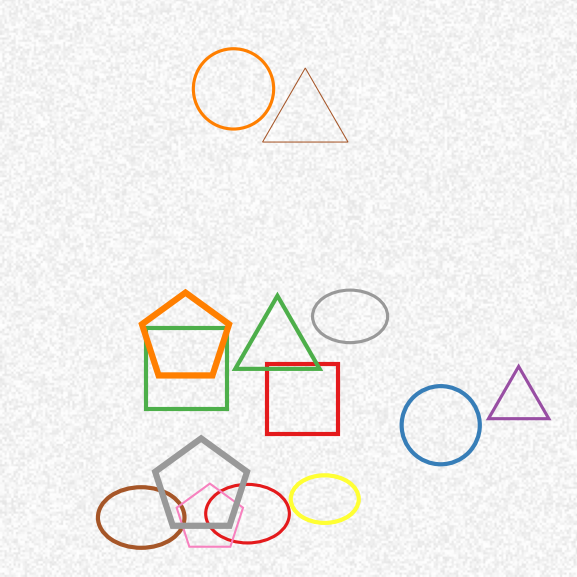[{"shape": "square", "thickness": 2, "radius": 0.31, "center": [0.523, 0.308]}, {"shape": "oval", "thickness": 1.5, "radius": 0.36, "center": [0.429, 0.11]}, {"shape": "circle", "thickness": 2, "radius": 0.34, "center": [0.763, 0.263]}, {"shape": "triangle", "thickness": 2, "radius": 0.42, "center": [0.48, 0.403]}, {"shape": "square", "thickness": 2, "radius": 0.35, "center": [0.324, 0.361]}, {"shape": "triangle", "thickness": 1.5, "radius": 0.3, "center": [0.898, 0.304]}, {"shape": "circle", "thickness": 1.5, "radius": 0.35, "center": [0.404, 0.845]}, {"shape": "pentagon", "thickness": 3, "radius": 0.4, "center": [0.321, 0.413]}, {"shape": "oval", "thickness": 2, "radius": 0.29, "center": [0.562, 0.135]}, {"shape": "triangle", "thickness": 0.5, "radius": 0.43, "center": [0.529, 0.796]}, {"shape": "oval", "thickness": 2, "radius": 0.37, "center": [0.245, 0.103]}, {"shape": "pentagon", "thickness": 1, "radius": 0.3, "center": [0.363, 0.101]}, {"shape": "oval", "thickness": 1.5, "radius": 0.33, "center": [0.606, 0.451]}, {"shape": "pentagon", "thickness": 3, "radius": 0.42, "center": [0.348, 0.156]}]